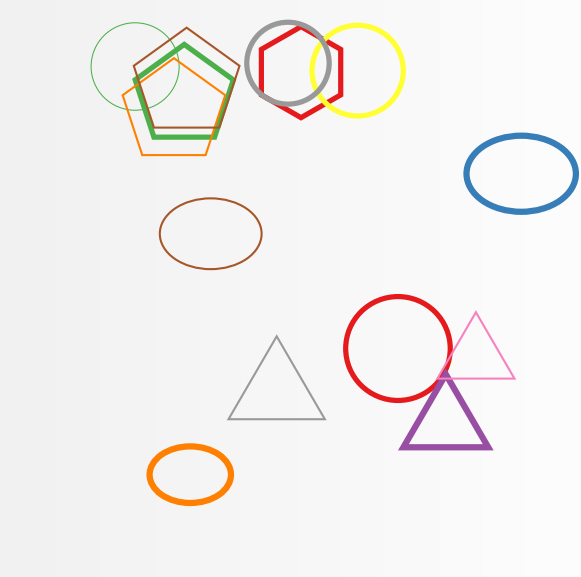[{"shape": "hexagon", "thickness": 2.5, "radius": 0.39, "center": [0.518, 0.874]}, {"shape": "circle", "thickness": 2.5, "radius": 0.45, "center": [0.685, 0.396]}, {"shape": "oval", "thickness": 3, "radius": 0.47, "center": [0.897, 0.698]}, {"shape": "pentagon", "thickness": 2.5, "radius": 0.44, "center": [0.317, 0.833]}, {"shape": "circle", "thickness": 0.5, "radius": 0.38, "center": [0.232, 0.884]}, {"shape": "triangle", "thickness": 3, "radius": 0.42, "center": [0.767, 0.267]}, {"shape": "oval", "thickness": 3, "radius": 0.35, "center": [0.327, 0.177]}, {"shape": "pentagon", "thickness": 1, "radius": 0.46, "center": [0.299, 0.806]}, {"shape": "circle", "thickness": 2.5, "radius": 0.39, "center": [0.615, 0.877]}, {"shape": "pentagon", "thickness": 1, "radius": 0.48, "center": [0.321, 0.856]}, {"shape": "oval", "thickness": 1, "radius": 0.44, "center": [0.363, 0.594]}, {"shape": "triangle", "thickness": 1, "radius": 0.38, "center": [0.819, 0.382]}, {"shape": "triangle", "thickness": 1, "radius": 0.48, "center": [0.476, 0.321]}, {"shape": "circle", "thickness": 2.5, "radius": 0.35, "center": [0.495, 0.89]}]